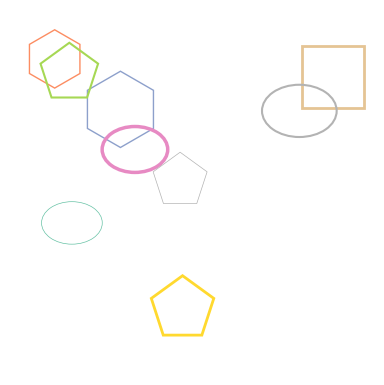[{"shape": "oval", "thickness": 0.5, "radius": 0.39, "center": [0.187, 0.421]}, {"shape": "hexagon", "thickness": 1, "radius": 0.38, "center": [0.142, 0.847]}, {"shape": "hexagon", "thickness": 1, "radius": 0.5, "center": [0.313, 0.716]}, {"shape": "oval", "thickness": 2.5, "radius": 0.43, "center": [0.35, 0.612]}, {"shape": "pentagon", "thickness": 1.5, "radius": 0.39, "center": [0.18, 0.81]}, {"shape": "pentagon", "thickness": 2, "radius": 0.43, "center": [0.474, 0.199]}, {"shape": "square", "thickness": 2, "radius": 0.4, "center": [0.865, 0.8]}, {"shape": "oval", "thickness": 1.5, "radius": 0.48, "center": [0.777, 0.712]}, {"shape": "pentagon", "thickness": 0.5, "radius": 0.37, "center": [0.468, 0.531]}]